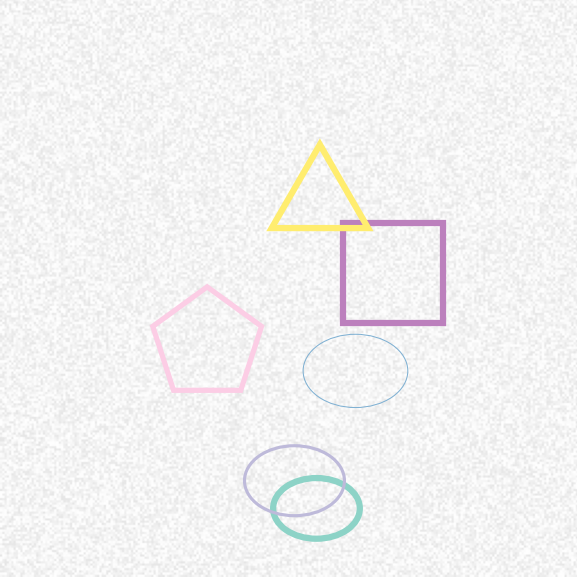[{"shape": "oval", "thickness": 3, "radius": 0.38, "center": [0.548, 0.119]}, {"shape": "oval", "thickness": 1.5, "radius": 0.43, "center": [0.51, 0.167]}, {"shape": "oval", "thickness": 0.5, "radius": 0.45, "center": [0.616, 0.357]}, {"shape": "pentagon", "thickness": 2.5, "radius": 0.5, "center": [0.359, 0.403]}, {"shape": "square", "thickness": 3, "radius": 0.43, "center": [0.681, 0.526]}, {"shape": "triangle", "thickness": 3, "radius": 0.48, "center": [0.554, 0.652]}]